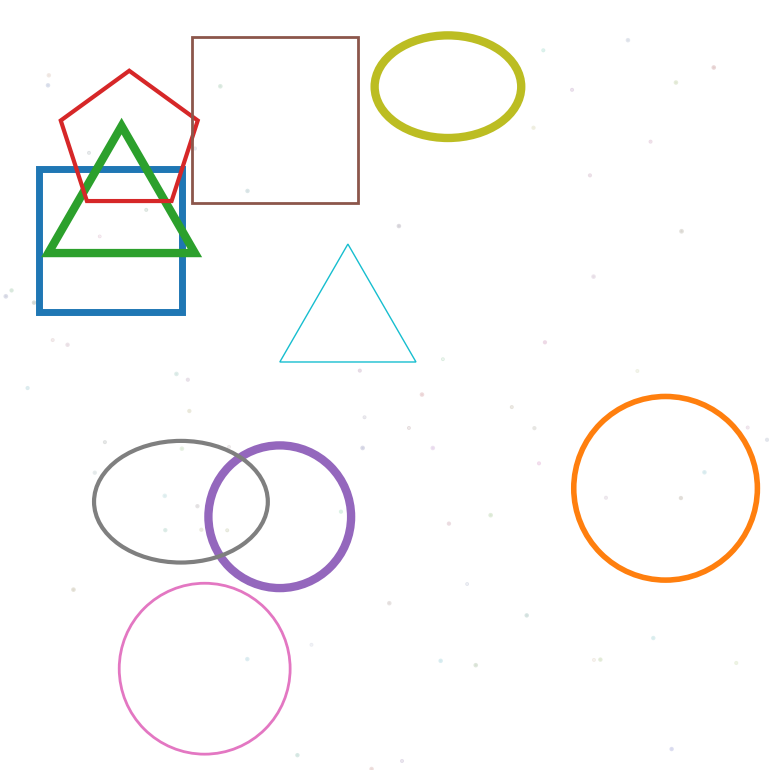[{"shape": "square", "thickness": 2.5, "radius": 0.46, "center": [0.144, 0.687]}, {"shape": "circle", "thickness": 2, "radius": 0.6, "center": [0.864, 0.366]}, {"shape": "triangle", "thickness": 3, "radius": 0.55, "center": [0.158, 0.726]}, {"shape": "pentagon", "thickness": 1.5, "radius": 0.47, "center": [0.168, 0.815]}, {"shape": "circle", "thickness": 3, "radius": 0.46, "center": [0.363, 0.329]}, {"shape": "square", "thickness": 1, "radius": 0.54, "center": [0.357, 0.844]}, {"shape": "circle", "thickness": 1, "radius": 0.55, "center": [0.266, 0.132]}, {"shape": "oval", "thickness": 1.5, "radius": 0.56, "center": [0.235, 0.348]}, {"shape": "oval", "thickness": 3, "radius": 0.48, "center": [0.582, 0.887]}, {"shape": "triangle", "thickness": 0.5, "radius": 0.51, "center": [0.452, 0.581]}]